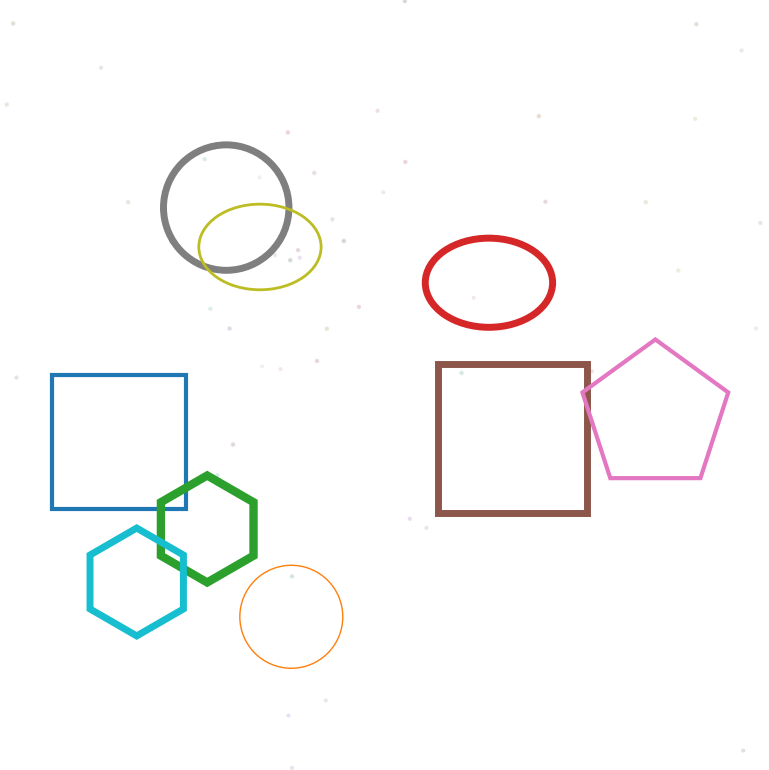[{"shape": "square", "thickness": 1.5, "radius": 0.44, "center": [0.155, 0.426]}, {"shape": "circle", "thickness": 0.5, "radius": 0.33, "center": [0.378, 0.199]}, {"shape": "hexagon", "thickness": 3, "radius": 0.35, "center": [0.269, 0.313]}, {"shape": "oval", "thickness": 2.5, "radius": 0.41, "center": [0.635, 0.633]}, {"shape": "square", "thickness": 2.5, "radius": 0.48, "center": [0.665, 0.43]}, {"shape": "pentagon", "thickness": 1.5, "radius": 0.5, "center": [0.851, 0.46]}, {"shape": "circle", "thickness": 2.5, "radius": 0.41, "center": [0.294, 0.73]}, {"shape": "oval", "thickness": 1, "radius": 0.4, "center": [0.338, 0.679]}, {"shape": "hexagon", "thickness": 2.5, "radius": 0.35, "center": [0.178, 0.244]}]